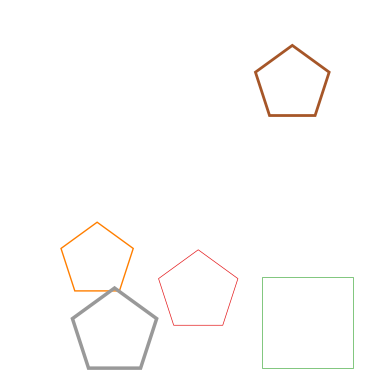[{"shape": "pentagon", "thickness": 0.5, "radius": 0.54, "center": [0.515, 0.243]}, {"shape": "square", "thickness": 0.5, "radius": 0.59, "center": [0.8, 0.161]}, {"shape": "pentagon", "thickness": 1, "radius": 0.49, "center": [0.252, 0.324]}, {"shape": "pentagon", "thickness": 2, "radius": 0.5, "center": [0.759, 0.781]}, {"shape": "pentagon", "thickness": 2.5, "radius": 0.58, "center": [0.298, 0.137]}]